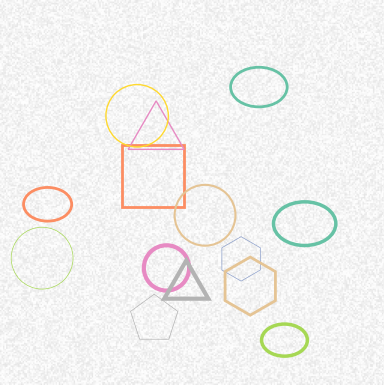[{"shape": "oval", "thickness": 2, "radius": 0.37, "center": [0.672, 0.774]}, {"shape": "oval", "thickness": 2.5, "radius": 0.41, "center": [0.791, 0.419]}, {"shape": "oval", "thickness": 2, "radius": 0.31, "center": [0.124, 0.469]}, {"shape": "square", "thickness": 2, "radius": 0.4, "center": [0.397, 0.544]}, {"shape": "hexagon", "thickness": 0.5, "radius": 0.29, "center": [0.626, 0.328]}, {"shape": "circle", "thickness": 3, "radius": 0.29, "center": [0.432, 0.304]}, {"shape": "triangle", "thickness": 1, "radius": 0.42, "center": [0.406, 0.654]}, {"shape": "circle", "thickness": 0.5, "radius": 0.4, "center": [0.109, 0.33]}, {"shape": "oval", "thickness": 2.5, "radius": 0.3, "center": [0.739, 0.117]}, {"shape": "circle", "thickness": 1, "radius": 0.41, "center": [0.356, 0.699]}, {"shape": "circle", "thickness": 1.5, "radius": 0.4, "center": [0.533, 0.441]}, {"shape": "hexagon", "thickness": 2, "radius": 0.38, "center": [0.65, 0.257]}, {"shape": "pentagon", "thickness": 0.5, "radius": 0.32, "center": [0.401, 0.171]}, {"shape": "triangle", "thickness": 3, "radius": 0.33, "center": [0.484, 0.257]}]